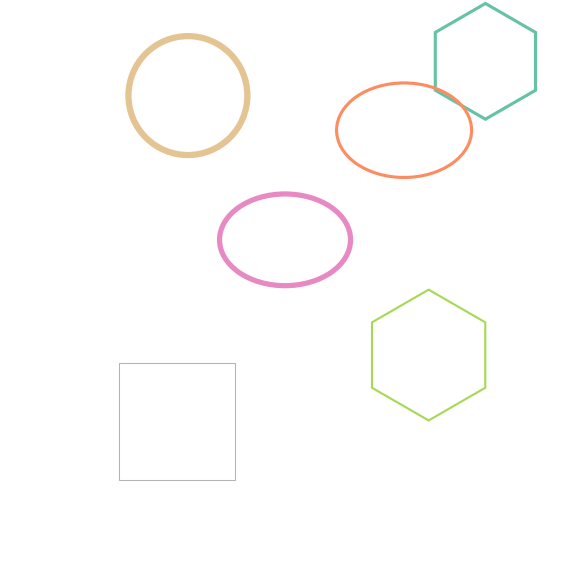[{"shape": "hexagon", "thickness": 1.5, "radius": 0.5, "center": [0.841, 0.893]}, {"shape": "oval", "thickness": 1.5, "radius": 0.58, "center": [0.7, 0.774]}, {"shape": "oval", "thickness": 2.5, "radius": 0.57, "center": [0.494, 0.584]}, {"shape": "hexagon", "thickness": 1, "radius": 0.57, "center": [0.742, 0.384]}, {"shape": "circle", "thickness": 3, "radius": 0.51, "center": [0.325, 0.834]}, {"shape": "square", "thickness": 0.5, "radius": 0.5, "center": [0.306, 0.269]}]